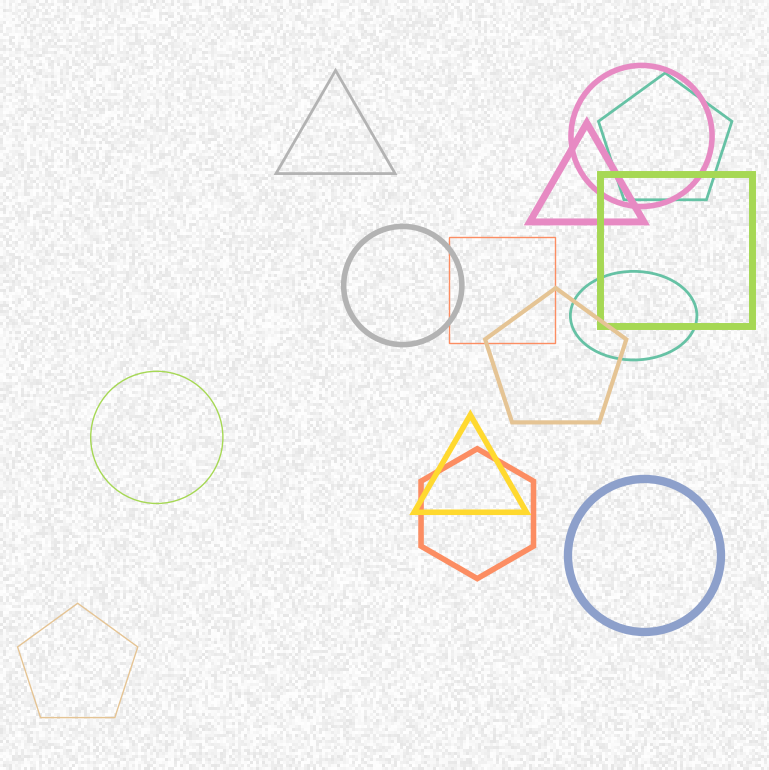[{"shape": "oval", "thickness": 1, "radius": 0.41, "center": [0.823, 0.59]}, {"shape": "pentagon", "thickness": 1, "radius": 0.46, "center": [0.864, 0.814]}, {"shape": "hexagon", "thickness": 2, "radius": 0.42, "center": [0.62, 0.333]}, {"shape": "square", "thickness": 0.5, "radius": 0.34, "center": [0.652, 0.623]}, {"shape": "circle", "thickness": 3, "radius": 0.5, "center": [0.837, 0.279]}, {"shape": "circle", "thickness": 2, "radius": 0.46, "center": [0.833, 0.823]}, {"shape": "triangle", "thickness": 2.5, "radius": 0.43, "center": [0.762, 0.755]}, {"shape": "circle", "thickness": 0.5, "radius": 0.43, "center": [0.204, 0.432]}, {"shape": "square", "thickness": 2.5, "radius": 0.5, "center": [0.878, 0.675]}, {"shape": "triangle", "thickness": 2, "radius": 0.42, "center": [0.611, 0.377]}, {"shape": "pentagon", "thickness": 1.5, "radius": 0.48, "center": [0.722, 0.529]}, {"shape": "pentagon", "thickness": 0.5, "radius": 0.41, "center": [0.101, 0.134]}, {"shape": "circle", "thickness": 2, "radius": 0.38, "center": [0.523, 0.629]}, {"shape": "triangle", "thickness": 1, "radius": 0.45, "center": [0.436, 0.819]}]